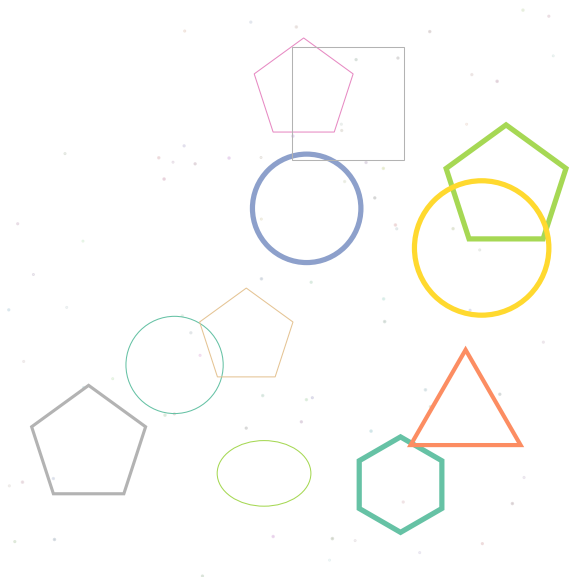[{"shape": "hexagon", "thickness": 2.5, "radius": 0.41, "center": [0.694, 0.16]}, {"shape": "circle", "thickness": 0.5, "radius": 0.42, "center": [0.302, 0.367]}, {"shape": "triangle", "thickness": 2, "radius": 0.55, "center": [0.806, 0.283]}, {"shape": "circle", "thickness": 2.5, "radius": 0.47, "center": [0.531, 0.638]}, {"shape": "pentagon", "thickness": 0.5, "radius": 0.45, "center": [0.526, 0.843]}, {"shape": "pentagon", "thickness": 2.5, "radius": 0.55, "center": [0.876, 0.674]}, {"shape": "oval", "thickness": 0.5, "radius": 0.41, "center": [0.457, 0.179]}, {"shape": "circle", "thickness": 2.5, "radius": 0.58, "center": [0.834, 0.57]}, {"shape": "pentagon", "thickness": 0.5, "radius": 0.43, "center": [0.426, 0.415]}, {"shape": "pentagon", "thickness": 1.5, "radius": 0.52, "center": [0.153, 0.228]}, {"shape": "square", "thickness": 0.5, "radius": 0.49, "center": [0.603, 0.82]}]